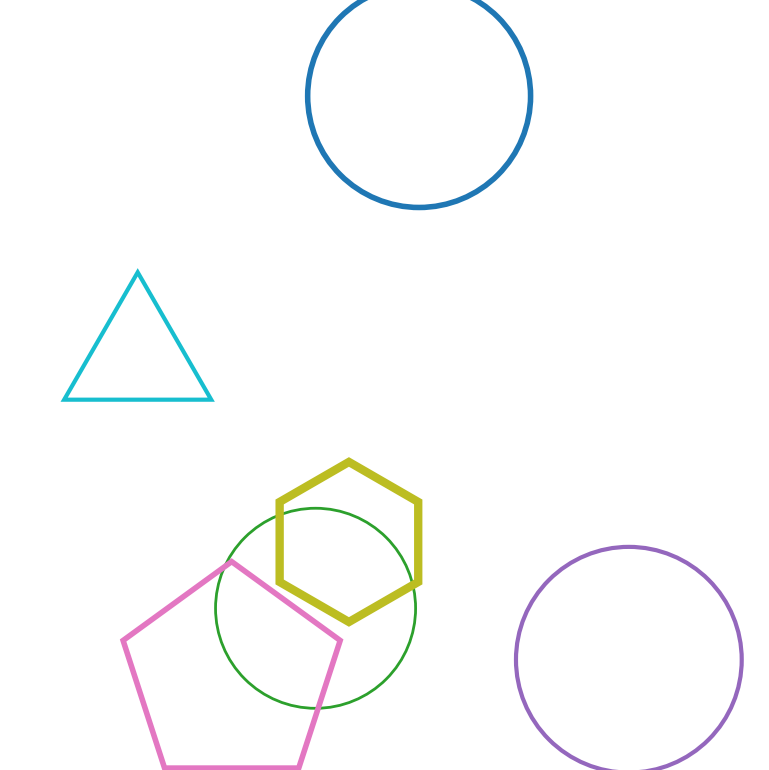[{"shape": "circle", "thickness": 2, "radius": 0.72, "center": [0.544, 0.875]}, {"shape": "circle", "thickness": 1, "radius": 0.65, "center": [0.41, 0.21]}, {"shape": "circle", "thickness": 1.5, "radius": 0.73, "center": [0.817, 0.143]}, {"shape": "pentagon", "thickness": 2, "radius": 0.74, "center": [0.301, 0.122]}, {"shape": "hexagon", "thickness": 3, "radius": 0.52, "center": [0.453, 0.296]}, {"shape": "triangle", "thickness": 1.5, "radius": 0.55, "center": [0.179, 0.536]}]